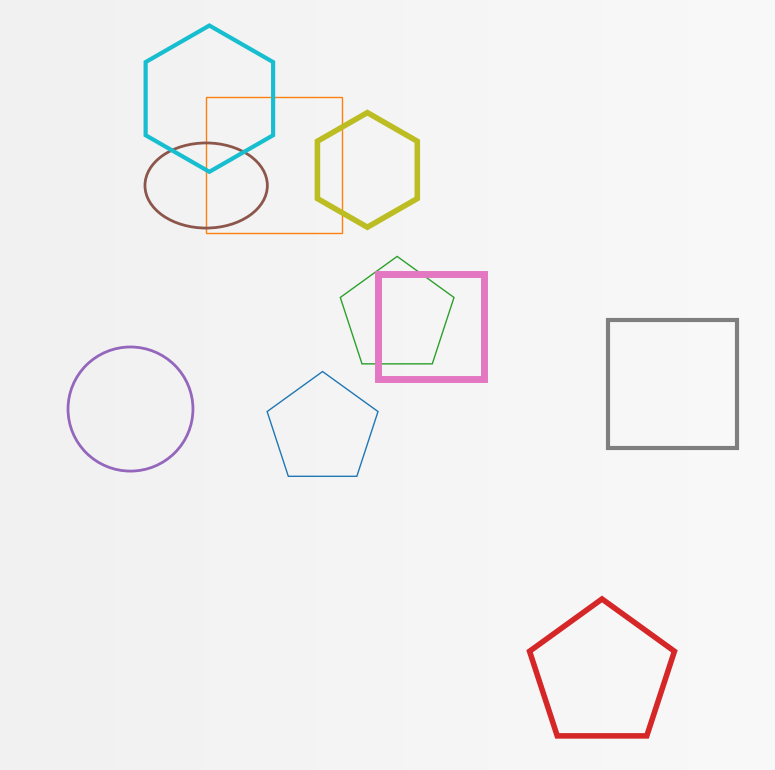[{"shape": "pentagon", "thickness": 0.5, "radius": 0.38, "center": [0.416, 0.442]}, {"shape": "square", "thickness": 0.5, "radius": 0.44, "center": [0.353, 0.786]}, {"shape": "pentagon", "thickness": 0.5, "radius": 0.39, "center": [0.512, 0.59]}, {"shape": "pentagon", "thickness": 2, "radius": 0.49, "center": [0.777, 0.124]}, {"shape": "circle", "thickness": 1, "radius": 0.4, "center": [0.168, 0.469]}, {"shape": "oval", "thickness": 1, "radius": 0.39, "center": [0.266, 0.759]}, {"shape": "square", "thickness": 2.5, "radius": 0.34, "center": [0.556, 0.576]}, {"shape": "square", "thickness": 1.5, "radius": 0.42, "center": [0.868, 0.501]}, {"shape": "hexagon", "thickness": 2, "radius": 0.37, "center": [0.474, 0.779]}, {"shape": "hexagon", "thickness": 1.5, "radius": 0.47, "center": [0.27, 0.872]}]